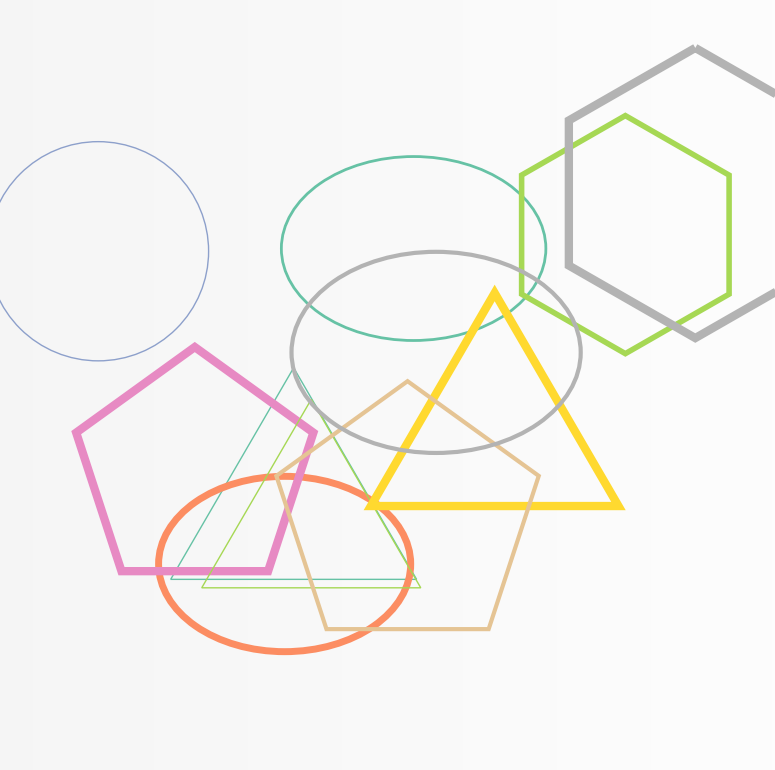[{"shape": "triangle", "thickness": 0.5, "radius": 0.92, "center": [0.379, 0.339]}, {"shape": "oval", "thickness": 1, "radius": 0.85, "center": [0.534, 0.677]}, {"shape": "oval", "thickness": 2.5, "radius": 0.81, "center": [0.367, 0.268]}, {"shape": "circle", "thickness": 0.5, "radius": 0.71, "center": [0.127, 0.674]}, {"shape": "pentagon", "thickness": 3, "radius": 0.8, "center": [0.251, 0.388]}, {"shape": "triangle", "thickness": 0.5, "radius": 0.82, "center": [0.402, 0.318]}, {"shape": "hexagon", "thickness": 2, "radius": 0.77, "center": [0.807, 0.695]}, {"shape": "triangle", "thickness": 3, "radius": 0.92, "center": [0.638, 0.435]}, {"shape": "pentagon", "thickness": 1.5, "radius": 0.89, "center": [0.526, 0.327]}, {"shape": "hexagon", "thickness": 3, "radius": 0.94, "center": [0.897, 0.749]}, {"shape": "oval", "thickness": 1.5, "radius": 0.93, "center": [0.563, 0.542]}]